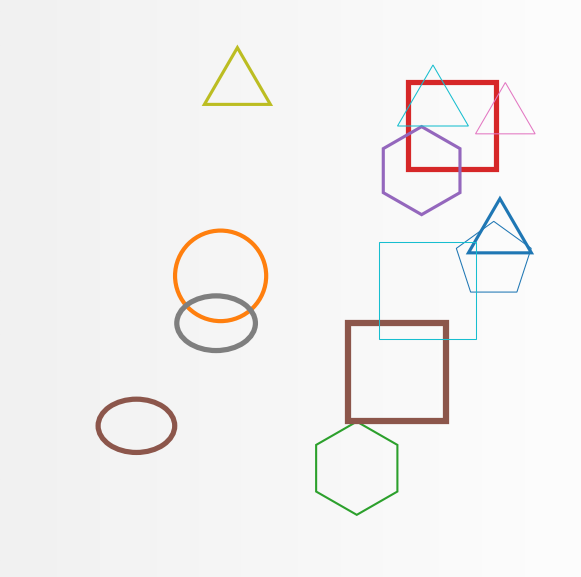[{"shape": "triangle", "thickness": 1.5, "radius": 0.31, "center": [0.86, 0.593]}, {"shape": "pentagon", "thickness": 0.5, "radius": 0.34, "center": [0.849, 0.548]}, {"shape": "circle", "thickness": 2, "radius": 0.39, "center": [0.38, 0.521]}, {"shape": "hexagon", "thickness": 1, "radius": 0.4, "center": [0.614, 0.188]}, {"shape": "square", "thickness": 2.5, "radius": 0.38, "center": [0.778, 0.782]}, {"shape": "hexagon", "thickness": 1.5, "radius": 0.38, "center": [0.725, 0.704]}, {"shape": "square", "thickness": 3, "radius": 0.42, "center": [0.683, 0.355]}, {"shape": "oval", "thickness": 2.5, "radius": 0.33, "center": [0.235, 0.262]}, {"shape": "triangle", "thickness": 0.5, "radius": 0.3, "center": [0.869, 0.797]}, {"shape": "oval", "thickness": 2.5, "radius": 0.34, "center": [0.372, 0.439]}, {"shape": "triangle", "thickness": 1.5, "radius": 0.33, "center": [0.408, 0.851]}, {"shape": "triangle", "thickness": 0.5, "radius": 0.35, "center": [0.745, 0.816]}, {"shape": "square", "thickness": 0.5, "radius": 0.42, "center": [0.735, 0.496]}]